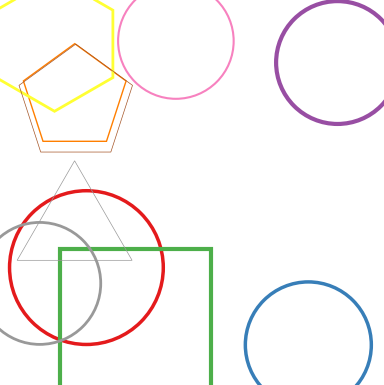[{"shape": "circle", "thickness": 2.5, "radius": 1.0, "center": [0.224, 0.305]}, {"shape": "circle", "thickness": 2.5, "radius": 0.82, "center": [0.801, 0.104]}, {"shape": "square", "thickness": 3, "radius": 0.98, "center": [0.353, 0.156]}, {"shape": "circle", "thickness": 3, "radius": 0.8, "center": [0.877, 0.838]}, {"shape": "pentagon", "thickness": 1, "radius": 0.7, "center": [0.194, 0.746]}, {"shape": "hexagon", "thickness": 2, "radius": 0.88, "center": [0.142, 0.886]}, {"shape": "pentagon", "thickness": 0.5, "radius": 0.77, "center": [0.197, 0.73]}, {"shape": "circle", "thickness": 1.5, "radius": 0.75, "center": [0.457, 0.893]}, {"shape": "circle", "thickness": 2, "radius": 0.79, "center": [0.103, 0.264]}, {"shape": "triangle", "thickness": 0.5, "radius": 0.86, "center": [0.194, 0.41]}]